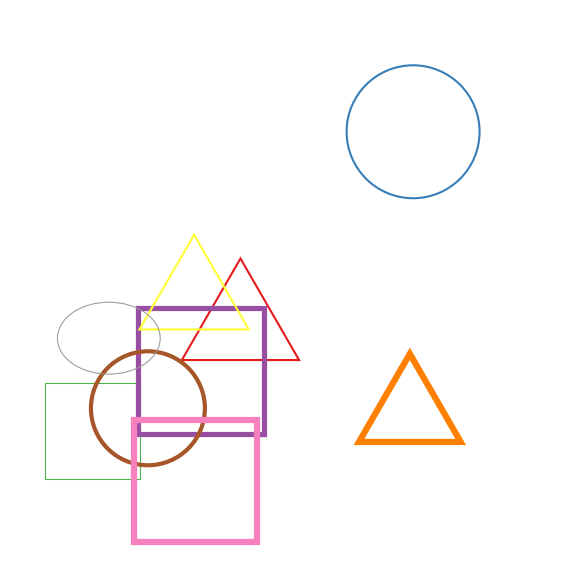[{"shape": "triangle", "thickness": 1, "radius": 0.59, "center": [0.416, 0.434]}, {"shape": "circle", "thickness": 1, "radius": 0.58, "center": [0.715, 0.771]}, {"shape": "square", "thickness": 0.5, "radius": 0.41, "center": [0.16, 0.253]}, {"shape": "square", "thickness": 2.5, "radius": 0.55, "center": [0.348, 0.357]}, {"shape": "triangle", "thickness": 3, "radius": 0.51, "center": [0.71, 0.285]}, {"shape": "triangle", "thickness": 1, "radius": 0.55, "center": [0.336, 0.483]}, {"shape": "circle", "thickness": 2, "radius": 0.49, "center": [0.256, 0.292]}, {"shape": "square", "thickness": 3, "radius": 0.53, "center": [0.339, 0.166]}, {"shape": "oval", "thickness": 0.5, "radius": 0.44, "center": [0.188, 0.414]}]